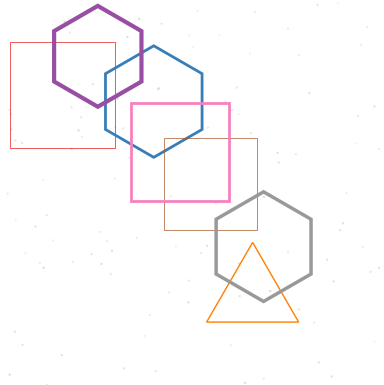[{"shape": "square", "thickness": 0.5, "radius": 0.68, "center": [0.162, 0.753]}, {"shape": "hexagon", "thickness": 2, "radius": 0.72, "center": [0.399, 0.736]}, {"shape": "hexagon", "thickness": 3, "radius": 0.65, "center": [0.254, 0.854]}, {"shape": "triangle", "thickness": 1, "radius": 0.69, "center": [0.656, 0.232]}, {"shape": "square", "thickness": 0.5, "radius": 0.6, "center": [0.546, 0.522]}, {"shape": "square", "thickness": 2, "radius": 0.64, "center": [0.468, 0.604]}, {"shape": "hexagon", "thickness": 2.5, "radius": 0.71, "center": [0.685, 0.359]}]